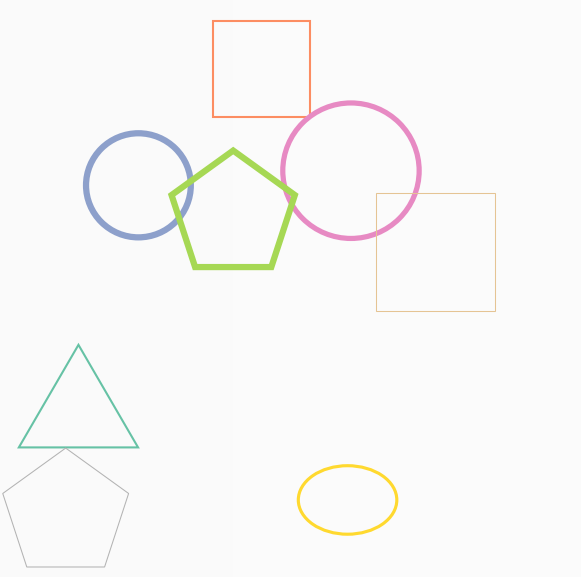[{"shape": "triangle", "thickness": 1, "radius": 0.59, "center": [0.135, 0.284]}, {"shape": "square", "thickness": 1, "radius": 0.41, "center": [0.45, 0.88]}, {"shape": "circle", "thickness": 3, "radius": 0.45, "center": [0.238, 0.678]}, {"shape": "circle", "thickness": 2.5, "radius": 0.59, "center": [0.604, 0.704]}, {"shape": "pentagon", "thickness": 3, "radius": 0.56, "center": [0.401, 0.627]}, {"shape": "oval", "thickness": 1.5, "radius": 0.42, "center": [0.598, 0.133]}, {"shape": "square", "thickness": 0.5, "radius": 0.51, "center": [0.749, 0.562]}, {"shape": "pentagon", "thickness": 0.5, "radius": 0.57, "center": [0.113, 0.109]}]